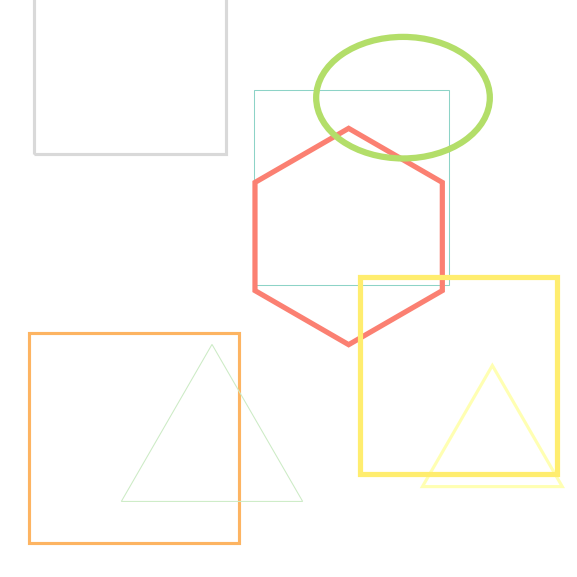[{"shape": "square", "thickness": 0.5, "radius": 0.84, "center": [0.609, 0.674]}, {"shape": "triangle", "thickness": 1.5, "radius": 0.7, "center": [0.853, 0.226]}, {"shape": "hexagon", "thickness": 2.5, "radius": 0.94, "center": [0.604, 0.59]}, {"shape": "square", "thickness": 1.5, "radius": 0.91, "center": [0.231, 0.241]}, {"shape": "oval", "thickness": 3, "radius": 0.75, "center": [0.698, 0.83]}, {"shape": "square", "thickness": 1.5, "radius": 0.83, "center": [0.225, 0.898]}, {"shape": "triangle", "thickness": 0.5, "radius": 0.91, "center": [0.367, 0.222]}, {"shape": "square", "thickness": 2.5, "radius": 0.85, "center": [0.794, 0.348]}]